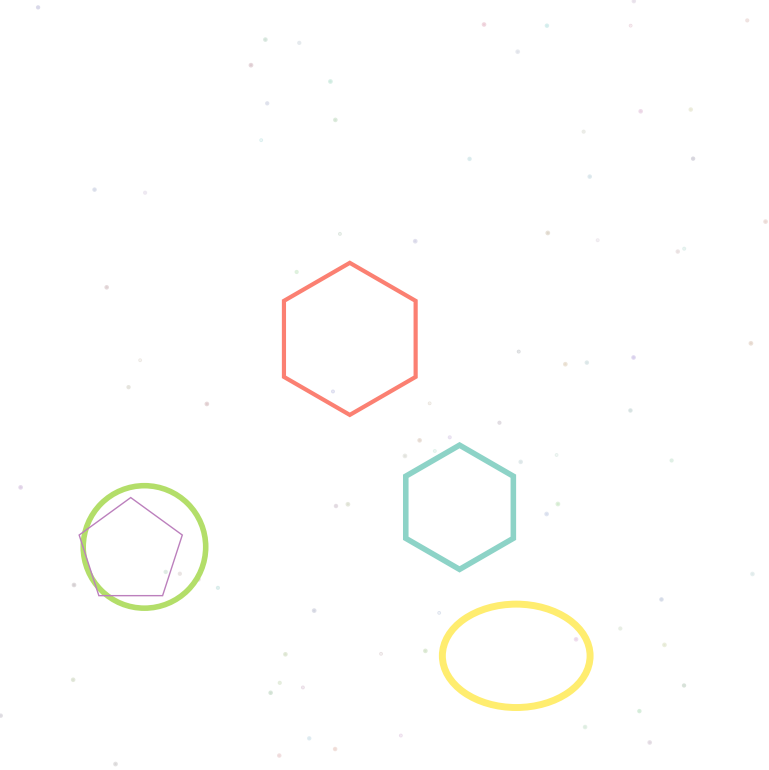[{"shape": "hexagon", "thickness": 2, "radius": 0.4, "center": [0.597, 0.341]}, {"shape": "hexagon", "thickness": 1.5, "radius": 0.49, "center": [0.454, 0.56]}, {"shape": "circle", "thickness": 2, "radius": 0.4, "center": [0.188, 0.29]}, {"shape": "pentagon", "thickness": 0.5, "radius": 0.35, "center": [0.17, 0.283]}, {"shape": "oval", "thickness": 2.5, "radius": 0.48, "center": [0.67, 0.148]}]